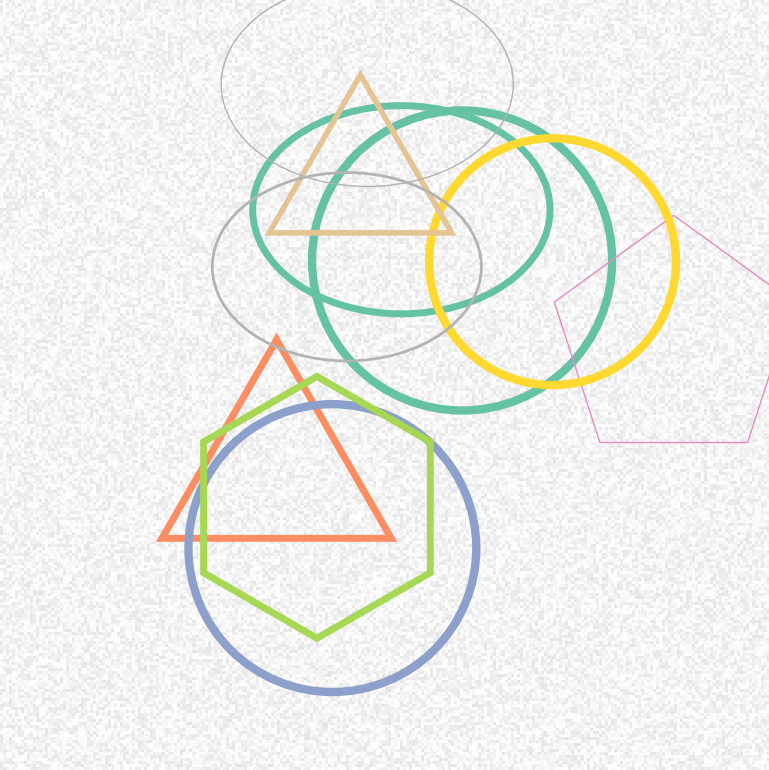[{"shape": "oval", "thickness": 2.5, "radius": 0.97, "center": [0.521, 0.728]}, {"shape": "circle", "thickness": 3, "radius": 0.97, "center": [0.6, 0.662]}, {"shape": "triangle", "thickness": 2.5, "radius": 0.86, "center": [0.359, 0.387]}, {"shape": "circle", "thickness": 3, "radius": 0.93, "center": [0.432, 0.288]}, {"shape": "pentagon", "thickness": 0.5, "radius": 0.82, "center": [0.875, 0.557]}, {"shape": "hexagon", "thickness": 2.5, "radius": 0.85, "center": [0.412, 0.341]}, {"shape": "circle", "thickness": 3, "radius": 0.8, "center": [0.718, 0.66]}, {"shape": "triangle", "thickness": 2, "radius": 0.68, "center": [0.468, 0.766]}, {"shape": "oval", "thickness": 0.5, "radius": 0.95, "center": [0.477, 0.891]}, {"shape": "oval", "thickness": 1, "radius": 0.87, "center": [0.45, 0.654]}]